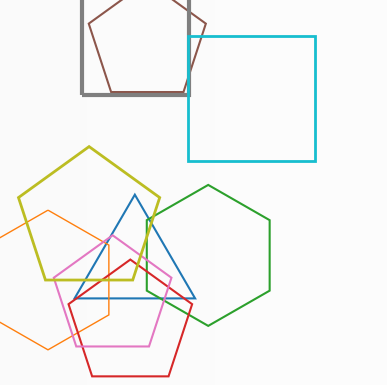[{"shape": "triangle", "thickness": 1.5, "radius": 0.9, "center": [0.348, 0.315]}, {"shape": "hexagon", "thickness": 1, "radius": 0.91, "center": [0.124, 0.273]}, {"shape": "hexagon", "thickness": 1.5, "radius": 0.92, "center": [0.537, 0.337]}, {"shape": "pentagon", "thickness": 1.5, "radius": 0.84, "center": [0.336, 0.158]}, {"shape": "pentagon", "thickness": 1.5, "radius": 0.79, "center": [0.38, 0.89]}, {"shape": "pentagon", "thickness": 1.5, "radius": 0.8, "center": [0.291, 0.229]}, {"shape": "square", "thickness": 3, "radius": 0.69, "center": [0.351, 0.891]}, {"shape": "pentagon", "thickness": 2, "radius": 0.96, "center": [0.23, 0.428]}, {"shape": "square", "thickness": 2, "radius": 0.81, "center": [0.649, 0.744]}]